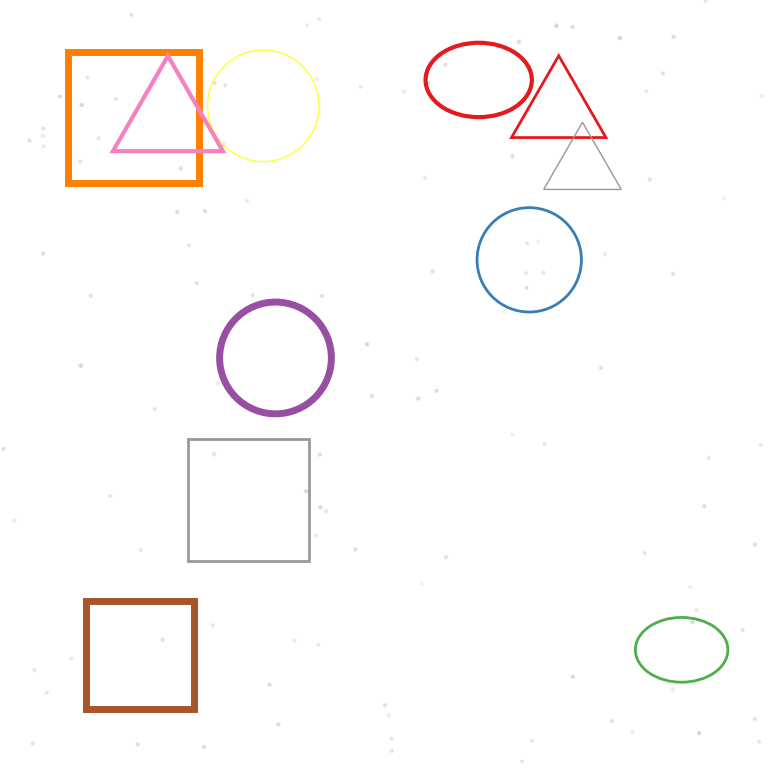[{"shape": "oval", "thickness": 1.5, "radius": 0.35, "center": [0.622, 0.896]}, {"shape": "triangle", "thickness": 1, "radius": 0.35, "center": [0.726, 0.857]}, {"shape": "circle", "thickness": 1, "radius": 0.34, "center": [0.687, 0.663]}, {"shape": "oval", "thickness": 1, "radius": 0.3, "center": [0.885, 0.156]}, {"shape": "circle", "thickness": 2.5, "radius": 0.36, "center": [0.358, 0.535]}, {"shape": "square", "thickness": 2.5, "radius": 0.43, "center": [0.174, 0.847]}, {"shape": "circle", "thickness": 0.5, "radius": 0.36, "center": [0.342, 0.863]}, {"shape": "square", "thickness": 2.5, "radius": 0.35, "center": [0.182, 0.149]}, {"shape": "triangle", "thickness": 1.5, "radius": 0.41, "center": [0.218, 0.845]}, {"shape": "square", "thickness": 1, "radius": 0.39, "center": [0.323, 0.351]}, {"shape": "triangle", "thickness": 0.5, "radius": 0.29, "center": [0.756, 0.783]}]